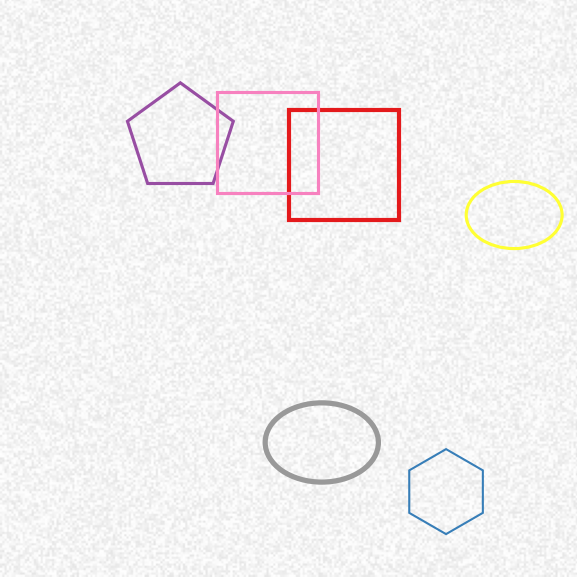[{"shape": "square", "thickness": 2, "radius": 0.47, "center": [0.596, 0.714]}, {"shape": "hexagon", "thickness": 1, "radius": 0.37, "center": [0.772, 0.148]}, {"shape": "pentagon", "thickness": 1.5, "radius": 0.48, "center": [0.312, 0.759]}, {"shape": "oval", "thickness": 1.5, "radius": 0.42, "center": [0.89, 0.627]}, {"shape": "square", "thickness": 1.5, "radius": 0.44, "center": [0.464, 0.752]}, {"shape": "oval", "thickness": 2.5, "radius": 0.49, "center": [0.557, 0.233]}]